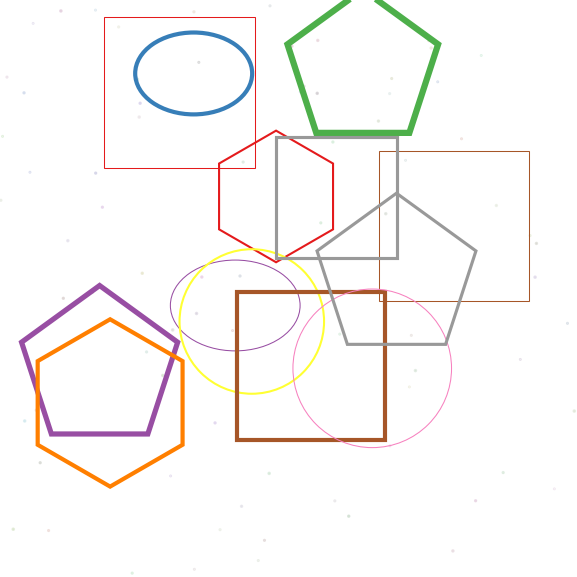[{"shape": "hexagon", "thickness": 1, "radius": 0.57, "center": [0.478, 0.659]}, {"shape": "square", "thickness": 0.5, "radius": 0.65, "center": [0.31, 0.839]}, {"shape": "oval", "thickness": 2, "radius": 0.51, "center": [0.335, 0.872]}, {"shape": "pentagon", "thickness": 3, "radius": 0.69, "center": [0.628, 0.88]}, {"shape": "oval", "thickness": 0.5, "radius": 0.56, "center": [0.407, 0.47]}, {"shape": "pentagon", "thickness": 2.5, "radius": 0.71, "center": [0.172, 0.363]}, {"shape": "hexagon", "thickness": 2, "radius": 0.72, "center": [0.191, 0.301]}, {"shape": "circle", "thickness": 1, "radius": 0.63, "center": [0.436, 0.442]}, {"shape": "square", "thickness": 0.5, "radius": 0.65, "center": [0.786, 0.608]}, {"shape": "square", "thickness": 2, "radius": 0.64, "center": [0.538, 0.365]}, {"shape": "circle", "thickness": 0.5, "radius": 0.69, "center": [0.645, 0.361]}, {"shape": "pentagon", "thickness": 1.5, "radius": 0.72, "center": [0.687, 0.52]}, {"shape": "square", "thickness": 1.5, "radius": 0.53, "center": [0.583, 0.657]}]